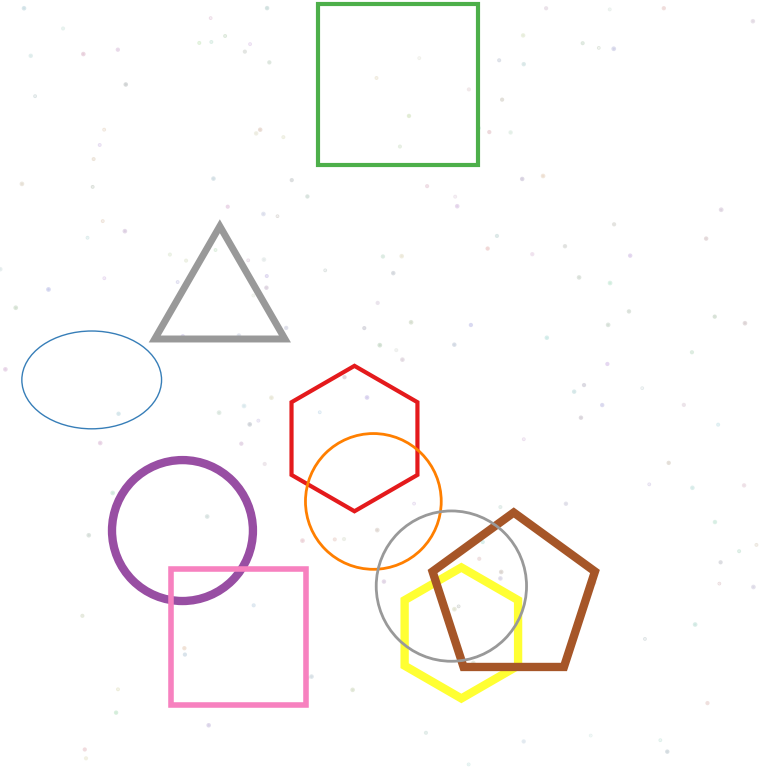[{"shape": "hexagon", "thickness": 1.5, "radius": 0.47, "center": [0.46, 0.43]}, {"shape": "oval", "thickness": 0.5, "radius": 0.45, "center": [0.119, 0.507]}, {"shape": "square", "thickness": 1.5, "radius": 0.52, "center": [0.517, 0.89]}, {"shape": "circle", "thickness": 3, "radius": 0.46, "center": [0.237, 0.311]}, {"shape": "circle", "thickness": 1, "radius": 0.44, "center": [0.485, 0.349]}, {"shape": "hexagon", "thickness": 3, "radius": 0.43, "center": [0.599, 0.178]}, {"shape": "pentagon", "thickness": 3, "radius": 0.55, "center": [0.667, 0.224]}, {"shape": "square", "thickness": 2, "radius": 0.44, "center": [0.31, 0.173]}, {"shape": "circle", "thickness": 1, "radius": 0.49, "center": [0.586, 0.239]}, {"shape": "triangle", "thickness": 2.5, "radius": 0.49, "center": [0.285, 0.609]}]